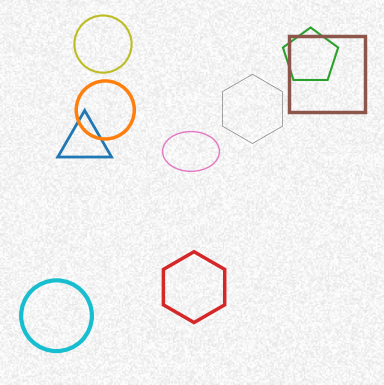[{"shape": "triangle", "thickness": 2, "radius": 0.4, "center": [0.22, 0.632]}, {"shape": "circle", "thickness": 2.5, "radius": 0.38, "center": [0.273, 0.714]}, {"shape": "pentagon", "thickness": 1.5, "radius": 0.38, "center": [0.807, 0.853]}, {"shape": "hexagon", "thickness": 2.5, "radius": 0.46, "center": [0.504, 0.254]}, {"shape": "square", "thickness": 2.5, "radius": 0.5, "center": [0.849, 0.808]}, {"shape": "oval", "thickness": 1, "radius": 0.37, "center": [0.496, 0.607]}, {"shape": "hexagon", "thickness": 0.5, "radius": 0.45, "center": [0.656, 0.717]}, {"shape": "circle", "thickness": 1.5, "radius": 0.37, "center": [0.268, 0.886]}, {"shape": "circle", "thickness": 3, "radius": 0.46, "center": [0.147, 0.18]}]